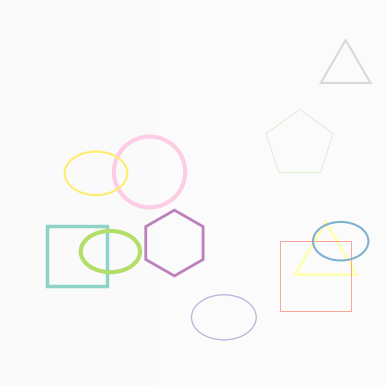[{"shape": "square", "thickness": 2.5, "radius": 0.39, "center": [0.199, 0.335]}, {"shape": "triangle", "thickness": 2, "radius": 0.46, "center": [0.841, 0.332]}, {"shape": "oval", "thickness": 1, "radius": 0.42, "center": [0.578, 0.176]}, {"shape": "square", "thickness": 0.5, "radius": 0.46, "center": [0.813, 0.283]}, {"shape": "oval", "thickness": 1.5, "radius": 0.36, "center": [0.879, 0.374]}, {"shape": "oval", "thickness": 3, "radius": 0.38, "center": [0.285, 0.347]}, {"shape": "circle", "thickness": 3, "radius": 0.46, "center": [0.386, 0.553]}, {"shape": "triangle", "thickness": 1.5, "radius": 0.37, "center": [0.892, 0.822]}, {"shape": "hexagon", "thickness": 2, "radius": 0.43, "center": [0.45, 0.369]}, {"shape": "pentagon", "thickness": 0.5, "radius": 0.45, "center": [0.773, 0.625]}, {"shape": "oval", "thickness": 1.5, "radius": 0.4, "center": [0.248, 0.55]}]